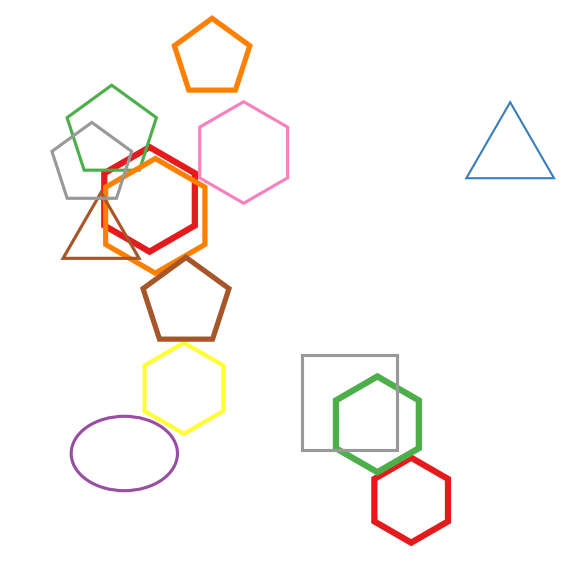[{"shape": "hexagon", "thickness": 3, "radius": 0.37, "center": [0.712, 0.133]}, {"shape": "hexagon", "thickness": 3, "radius": 0.45, "center": [0.259, 0.654]}, {"shape": "triangle", "thickness": 1, "radius": 0.44, "center": [0.883, 0.734]}, {"shape": "pentagon", "thickness": 1.5, "radius": 0.41, "center": [0.193, 0.77]}, {"shape": "hexagon", "thickness": 3, "radius": 0.41, "center": [0.653, 0.264]}, {"shape": "oval", "thickness": 1.5, "radius": 0.46, "center": [0.215, 0.214]}, {"shape": "hexagon", "thickness": 2.5, "radius": 0.5, "center": [0.269, 0.625]}, {"shape": "pentagon", "thickness": 2.5, "radius": 0.34, "center": [0.367, 0.899]}, {"shape": "hexagon", "thickness": 2, "radius": 0.39, "center": [0.319, 0.327]}, {"shape": "triangle", "thickness": 1.5, "radius": 0.38, "center": [0.175, 0.59]}, {"shape": "pentagon", "thickness": 2.5, "radius": 0.39, "center": [0.322, 0.475]}, {"shape": "hexagon", "thickness": 1.5, "radius": 0.44, "center": [0.422, 0.735]}, {"shape": "pentagon", "thickness": 1.5, "radius": 0.36, "center": [0.159, 0.715]}, {"shape": "square", "thickness": 1.5, "radius": 0.41, "center": [0.606, 0.302]}]